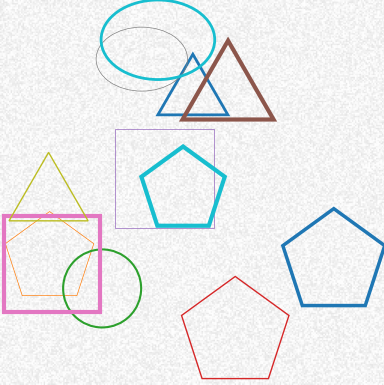[{"shape": "pentagon", "thickness": 2.5, "radius": 0.7, "center": [0.867, 0.319]}, {"shape": "triangle", "thickness": 2, "radius": 0.53, "center": [0.501, 0.754]}, {"shape": "pentagon", "thickness": 0.5, "radius": 0.6, "center": [0.129, 0.33]}, {"shape": "circle", "thickness": 1.5, "radius": 0.51, "center": [0.265, 0.251]}, {"shape": "pentagon", "thickness": 1, "radius": 0.73, "center": [0.611, 0.135]}, {"shape": "square", "thickness": 0.5, "radius": 0.64, "center": [0.427, 0.536]}, {"shape": "triangle", "thickness": 3, "radius": 0.68, "center": [0.592, 0.758]}, {"shape": "square", "thickness": 3, "radius": 0.63, "center": [0.135, 0.314]}, {"shape": "oval", "thickness": 0.5, "radius": 0.59, "center": [0.368, 0.846]}, {"shape": "triangle", "thickness": 1, "radius": 0.59, "center": [0.126, 0.486]}, {"shape": "oval", "thickness": 2, "radius": 0.74, "center": [0.41, 0.897]}, {"shape": "pentagon", "thickness": 3, "radius": 0.57, "center": [0.476, 0.506]}]